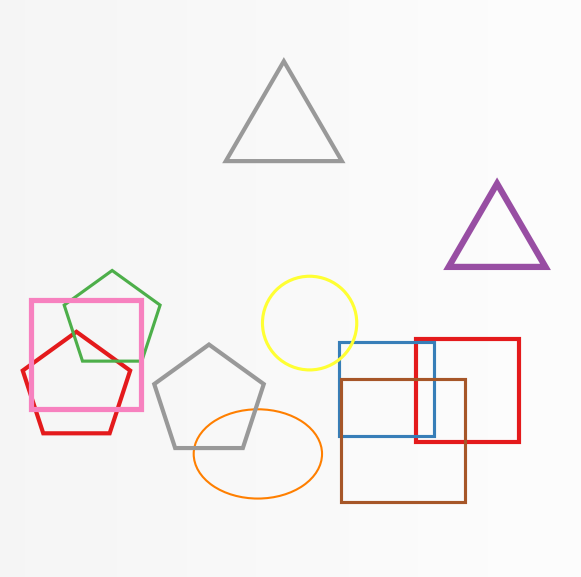[{"shape": "pentagon", "thickness": 2, "radius": 0.49, "center": [0.132, 0.327]}, {"shape": "square", "thickness": 2, "radius": 0.45, "center": [0.804, 0.323]}, {"shape": "square", "thickness": 1.5, "radius": 0.41, "center": [0.665, 0.325]}, {"shape": "pentagon", "thickness": 1.5, "radius": 0.43, "center": [0.193, 0.444]}, {"shape": "triangle", "thickness": 3, "radius": 0.48, "center": [0.855, 0.585]}, {"shape": "oval", "thickness": 1, "radius": 0.55, "center": [0.444, 0.213]}, {"shape": "circle", "thickness": 1.5, "radius": 0.41, "center": [0.533, 0.44]}, {"shape": "square", "thickness": 1.5, "radius": 0.53, "center": [0.694, 0.237]}, {"shape": "square", "thickness": 2.5, "radius": 0.47, "center": [0.147, 0.385]}, {"shape": "triangle", "thickness": 2, "radius": 0.58, "center": [0.488, 0.778]}, {"shape": "pentagon", "thickness": 2, "radius": 0.5, "center": [0.36, 0.303]}]